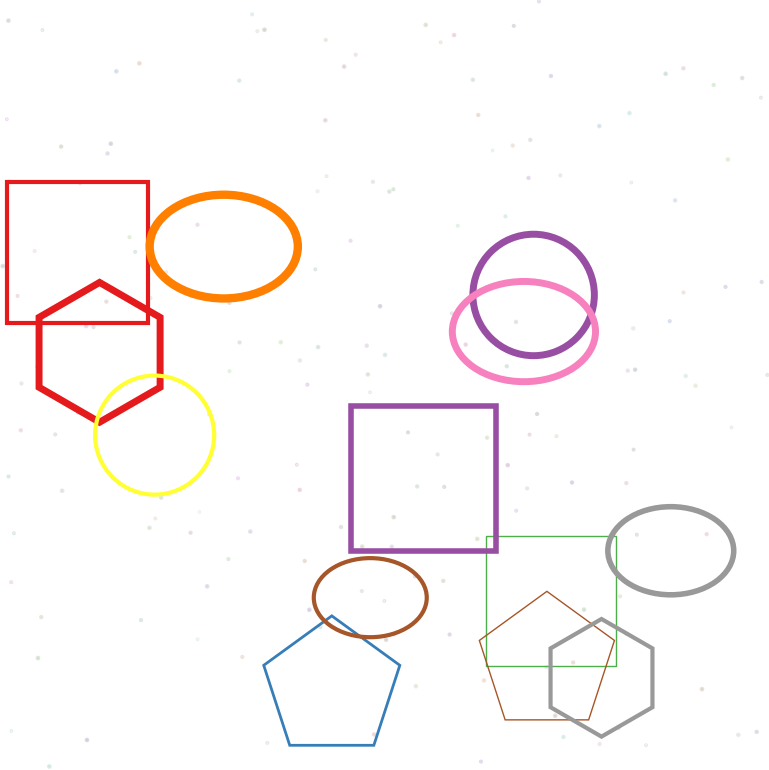[{"shape": "hexagon", "thickness": 2.5, "radius": 0.45, "center": [0.129, 0.542]}, {"shape": "square", "thickness": 1.5, "radius": 0.46, "center": [0.1, 0.672]}, {"shape": "pentagon", "thickness": 1, "radius": 0.46, "center": [0.431, 0.107]}, {"shape": "square", "thickness": 0.5, "radius": 0.42, "center": [0.716, 0.219]}, {"shape": "square", "thickness": 2, "radius": 0.47, "center": [0.549, 0.379]}, {"shape": "circle", "thickness": 2.5, "radius": 0.39, "center": [0.693, 0.617]}, {"shape": "oval", "thickness": 3, "radius": 0.48, "center": [0.291, 0.68]}, {"shape": "circle", "thickness": 1.5, "radius": 0.39, "center": [0.201, 0.435]}, {"shape": "pentagon", "thickness": 0.5, "radius": 0.46, "center": [0.71, 0.14]}, {"shape": "oval", "thickness": 1.5, "radius": 0.37, "center": [0.481, 0.224]}, {"shape": "oval", "thickness": 2.5, "radius": 0.46, "center": [0.68, 0.569]}, {"shape": "oval", "thickness": 2, "radius": 0.41, "center": [0.871, 0.285]}, {"shape": "hexagon", "thickness": 1.5, "radius": 0.38, "center": [0.781, 0.12]}]